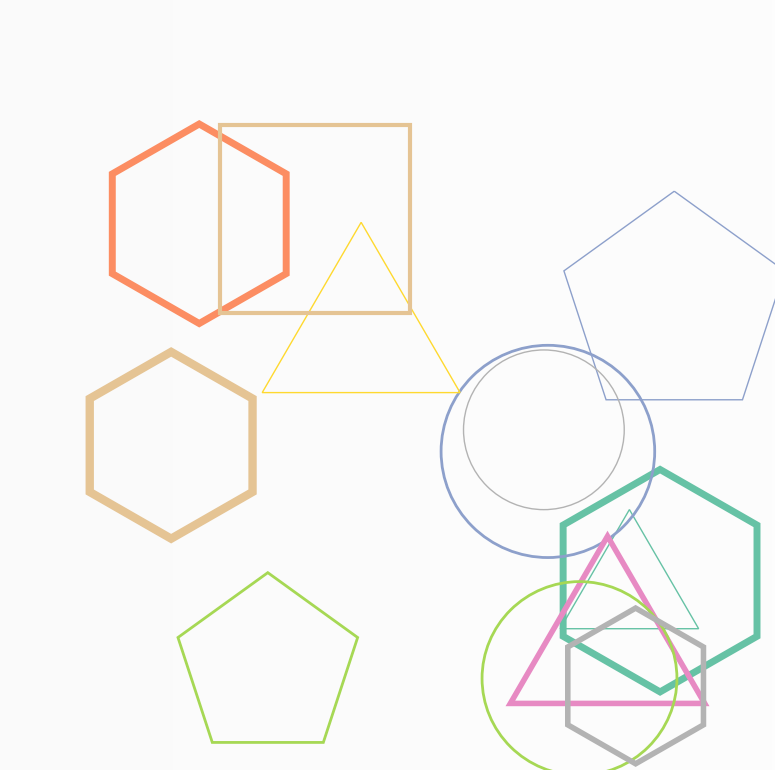[{"shape": "hexagon", "thickness": 2.5, "radius": 0.72, "center": [0.852, 0.246]}, {"shape": "triangle", "thickness": 0.5, "radius": 0.52, "center": [0.812, 0.235]}, {"shape": "hexagon", "thickness": 2.5, "radius": 0.65, "center": [0.257, 0.709]}, {"shape": "circle", "thickness": 1, "radius": 0.69, "center": [0.707, 0.414]}, {"shape": "pentagon", "thickness": 0.5, "radius": 0.75, "center": [0.87, 0.602]}, {"shape": "triangle", "thickness": 2, "radius": 0.72, "center": [0.784, 0.159]}, {"shape": "pentagon", "thickness": 1, "radius": 0.61, "center": [0.346, 0.134]}, {"shape": "circle", "thickness": 1, "radius": 0.63, "center": [0.748, 0.119]}, {"shape": "triangle", "thickness": 0.5, "radius": 0.74, "center": [0.466, 0.564]}, {"shape": "square", "thickness": 1.5, "radius": 0.61, "center": [0.406, 0.716]}, {"shape": "hexagon", "thickness": 3, "radius": 0.61, "center": [0.221, 0.422]}, {"shape": "hexagon", "thickness": 2, "radius": 0.51, "center": [0.82, 0.109]}, {"shape": "circle", "thickness": 0.5, "radius": 0.52, "center": [0.702, 0.442]}]